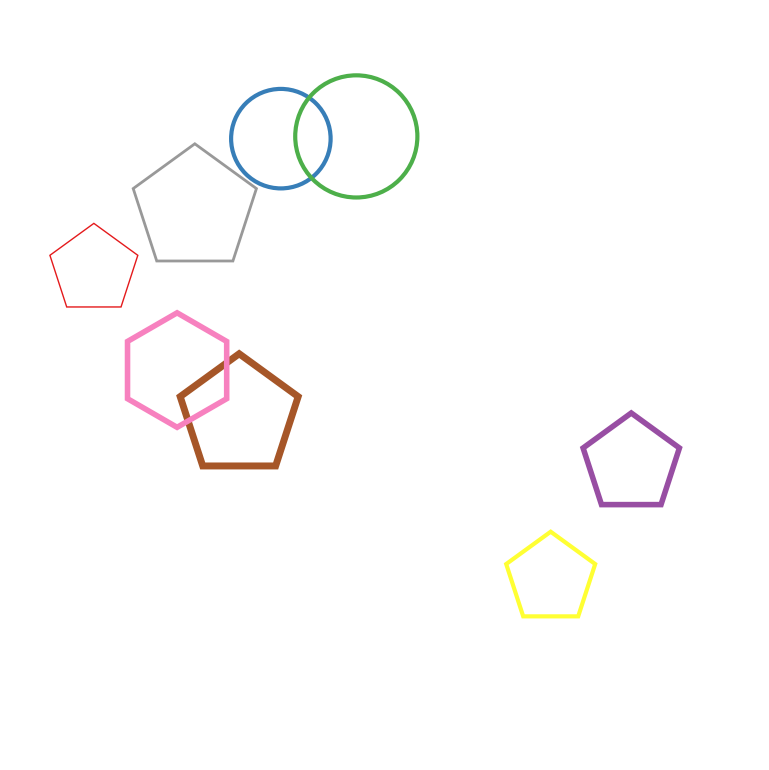[{"shape": "pentagon", "thickness": 0.5, "radius": 0.3, "center": [0.122, 0.65]}, {"shape": "circle", "thickness": 1.5, "radius": 0.32, "center": [0.365, 0.82]}, {"shape": "circle", "thickness": 1.5, "radius": 0.4, "center": [0.463, 0.823]}, {"shape": "pentagon", "thickness": 2, "radius": 0.33, "center": [0.82, 0.398]}, {"shape": "pentagon", "thickness": 1.5, "radius": 0.3, "center": [0.715, 0.249]}, {"shape": "pentagon", "thickness": 2.5, "radius": 0.4, "center": [0.311, 0.46]}, {"shape": "hexagon", "thickness": 2, "radius": 0.37, "center": [0.23, 0.519]}, {"shape": "pentagon", "thickness": 1, "radius": 0.42, "center": [0.253, 0.729]}]